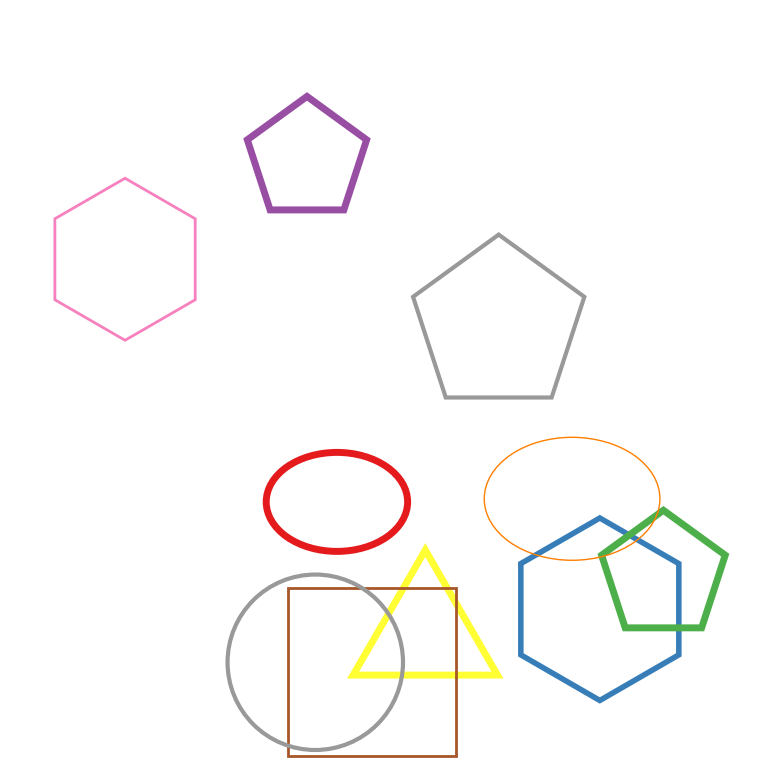[{"shape": "oval", "thickness": 2.5, "radius": 0.46, "center": [0.438, 0.348]}, {"shape": "hexagon", "thickness": 2, "radius": 0.59, "center": [0.779, 0.209]}, {"shape": "pentagon", "thickness": 2.5, "radius": 0.42, "center": [0.862, 0.253]}, {"shape": "pentagon", "thickness": 2.5, "radius": 0.41, "center": [0.399, 0.793]}, {"shape": "oval", "thickness": 0.5, "radius": 0.57, "center": [0.743, 0.352]}, {"shape": "triangle", "thickness": 2.5, "radius": 0.54, "center": [0.552, 0.177]}, {"shape": "square", "thickness": 1, "radius": 0.55, "center": [0.483, 0.128]}, {"shape": "hexagon", "thickness": 1, "radius": 0.53, "center": [0.162, 0.663]}, {"shape": "circle", "thickness": 1.5, "radius": 0.57, "center": [0.409, 0.14]}, {"shape": "pentagon", "thickness": 1.5, "radius": 0.58, "center": [0.648, 0.578]}]